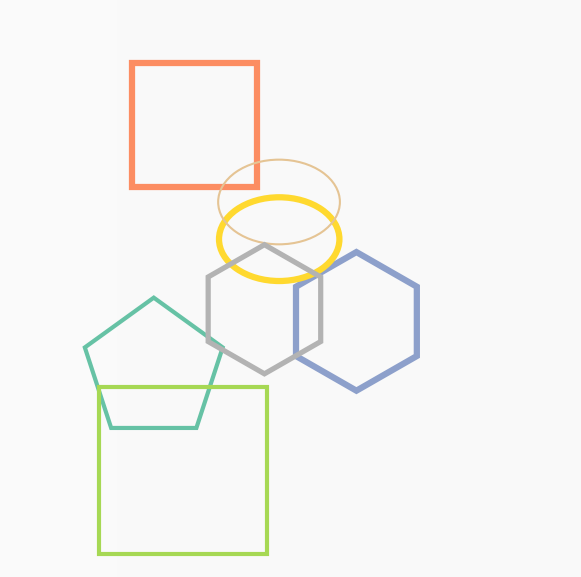[{"shape": "pentagon", "thickness": 2, "radius": 0.62, "center": [0.265, 0.359]}, {"shape": "square", "thickness": 3, "radius": 0.54, "center": [0.334, 0.782]}, {"shape": "hexagon", "thickness": 3, "radius": 0.6, "center": [0.613, 0.443]}, {"shape": "square", "thickness": 2, "radius": 0.72, "center": [0.315, 0.184]}, {"shape": "oval", "thickness": 3, "radius": 0.52, "center": [0.48, 0.585]}, {"shape": "oval", "thickness": 1, "radius": 0.52, "center": [0.48, 0.649]}, {"shape": "hexagon", "thickness": 2.5, "radius": 0.56, "center": [0.455, 0.464]}]